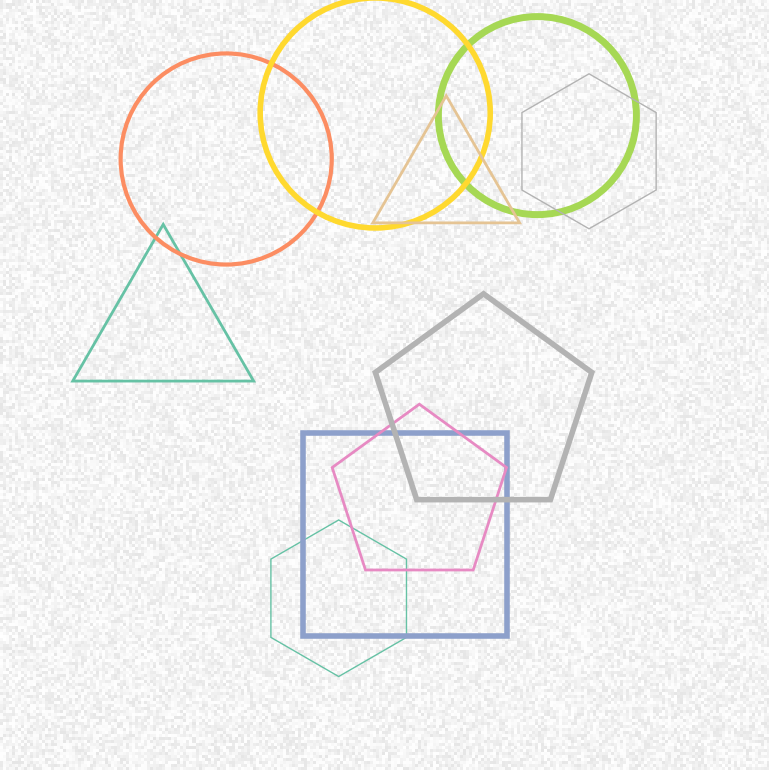[{"shape": "triangle", "thickness": 1, "radius": 0.68, "center": [0.212, 0.573]}, {"shape": "hexagon", "thickness": 0.5, "radius": 0.51, "center": [0.44, 0.223]}, {"shape": "circle", "thickness": 1.5, "radius": 0.69, "center": [0.294, 0.794]}, {"shape": "square", "thickness": 2, "radius": 0.66, "center": [0.526, 0.306]}, {"shape": "pentagon", "thickness": 1, "radius": 0.6, "center": [0.545, 0.356]}, {"shape": "circle", "thickness": 2.5, "radius": 0.64, "center": [0.698, 0.85]}, {"shape": "circle", "thickness": 2, "radius": 0.75, "center": [0.487, 0.853]}, {"shape": "triangle", "thickness": 1, "radius": 0.55, "center": [0.579, 0.766]}, {"shape": "pentagon", "thickness": 2, "radius": 0.74, "center": [0.628, 0.471]}, {"shape": "hexagon", "thickness": 0.5, "radius": 0.5, "center": [0.765, 0.804]}]